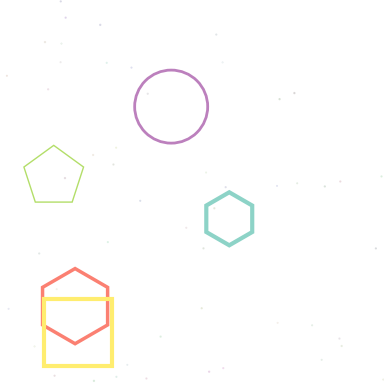[{"shape": "hexagon", "thickness": 3, "radius": 0.34, "center": [0.595, 0.432]}, {"shape": "hexagon", "thickness": 2.5, "radius": 0.49, "center": [0.195, 0.205]}, {"shape": "pentagon", "thickness": 1, "radius": 0.41, "center": [0.14, 0.541]}, {"shape": "circle", "thickness": 2, "radius": 0.47, "center": [0.445, 0.723]}, {"shape": "square", "thickness": 3, "radius": 0.44, "center": [0.202, 0.136]}]